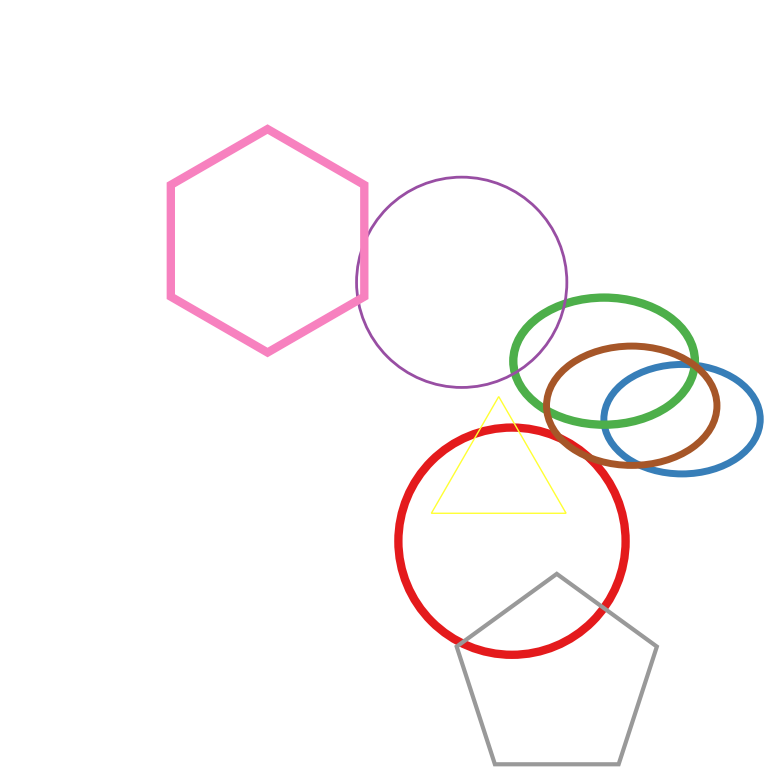[{"shape": "circle", "thickness": 3, "radius": 0.74, "center": [0.665, 0.297]}, {"shape": "oval", "thickness": 2.5, "radius": 0.51, "center": [0.886, 0.456]}, {"shape": "oval", "thickness": 3, "radius": 0.59, "center": [0.785, 0.531]}, {"shape": "circle", "thickness": 1, "radius": 0.68, "center": [0.6, 0.633]}, {"shape": "triangle", "thickness": 0.5, "radius": 0.51, "center": [0.648, 0.384]}, {"shape": "oval", "thickness": 2.5, "radius": 0.55, "center": [0.82, 0.473]}, {"shape": "hexagon", "thickness": 3, "radius": 0.73, "center": [0.347, 0.687]}, {"shape": "pentagon", "thickness": 1.5, "radius": 0.68, "center": [0.723, 0.118]}]